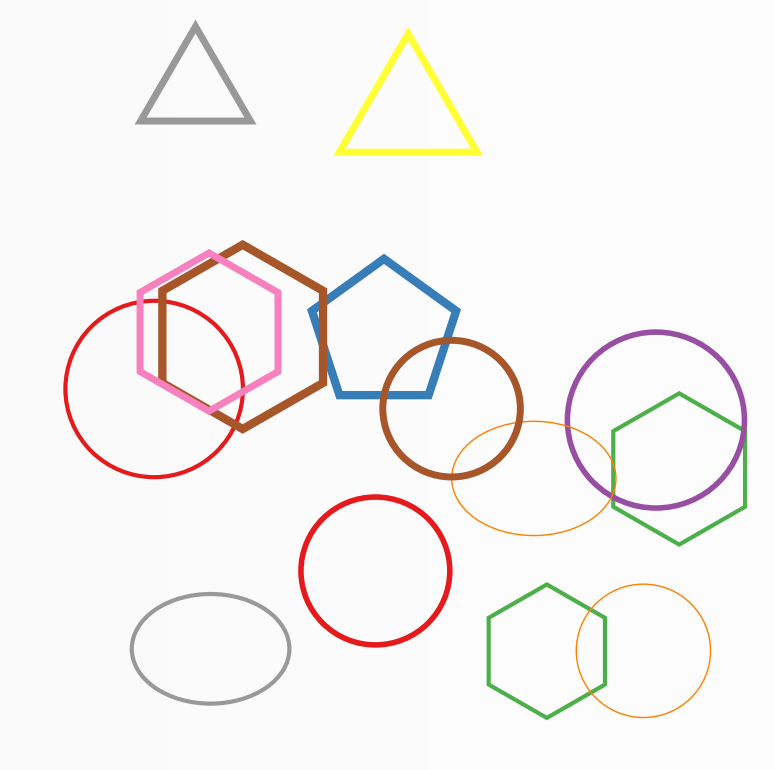[{"shape": "circle", "thickness": 2, "radius": 0.48, "center": [0.484, 0.258]}, {"shape": "circle", "thickness": 1.5, "radius": 0.57, "center": [0.199, 0.495]}, {"shape": "pentagon", "thickness": 3, "radius": 0.49, "center": [0.496, 0.566]}, {"shape": "hexagon", "thickness": 1.5, "radius": 0.49, "center": [0.876, 0.391]}, {"shape": "hexagon", "thickness": 1.5, "radius": 0.43, "center": [0.706, 0.154]}, {"shape": "circle", "thickness": 2, "radius": 0.57, "center": [0.846, 0.454]}, {"shape": "circle", "thickness": 0.5, "radius": 0.43, "center": [0.83, 0.155]}, {"shape": "oval", "thickness": 0.5, "radius": 0.53, "center": [0.689, 0.379]}, {"shape": "triangle", "thickness": 2.5, "radius": 0.51, "center": [0.527, 0.854]}, {"shape": "circle", "thickness": 2.5, "radius": 0.44, "center": [0.583, 0.469]}, {"shape": "hexagon", "thickness": 3, "radius": 0.6, "center": [0.313, 0.563]}, {"shape": "hexagon", "thickness": 2.5, "radius": 0.51, "center": [0.27, 0.569]}, {"shape": "oval", "thickness": 1.5, "radius": 0.51, "center": [0.272, 0.157]}, {"shape": "triangle", "thickness": 2.5, "radius": 0.41, "center": [0.252, 0.884]}]